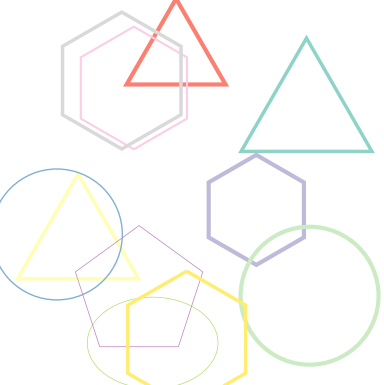[{"shape": "triangle", "thickness": 2.5, "radius": 0.98, "center": [0.796, 0.705]}, {"shape": "triangle", "thickness": 2.5, "radius": 0.91, "center": [0.203, 0.367]}, {"shape": "hexagon", "thickness": 3, "radius": 0.71, "center": [0.666, 0.455]}, {"shape": "triangle", "thickness": 3, "radius": 0.74, "center": [0.457, 0.855]}, {"shape": "circle", "thickness": 1, "radius": 0.85, "center": [0.148, 0.391]}, {"shape": "oval", "thickness": 0.5, "radius": 0.85, "center": [0.396, 0.109]}, {"shape": "hexagon", "thickness": 1.5, "radius": 0.8, "center": [0.348, 0.772]}, {"shape": "hexagon", "thickness": 2.5, "radius": 0.89, "center": [0.316, 0.791]}, {"shape": "pentagon", "thickness": 0.5, "radius": 0.87, "center": [0.361, 0.24]}, {"shape": "circle", "thickness": 3, "radius": 0.9, "center": [0.804, 0.232]}, {"shape": "hexagon", "thickness": 2.5, "radius": 0.88, "center": [0.485, 0.119]}]